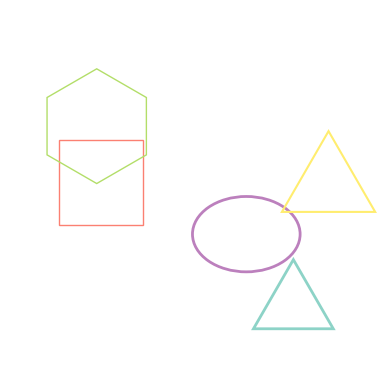[{"shape": "triangle", "thickness": 2, "radius": 0.6, "center": [0.762, 0.206]}, {"shape": "square", "thickness": 1, "radius": 0.55, "center": [0.262, 0.526]}, {"shape": "hexagon", "thickness": 1, "radius": 0.74, "center": [0.251, 0.672]}, {"shape": "oval", "thickness": 2, "radius": 0.7, "center": [0.64, 0.392]}, {"shape": "triangle", "thickness": 1.5, "radius": 0.7, "center": [0.853, 0.52]}]